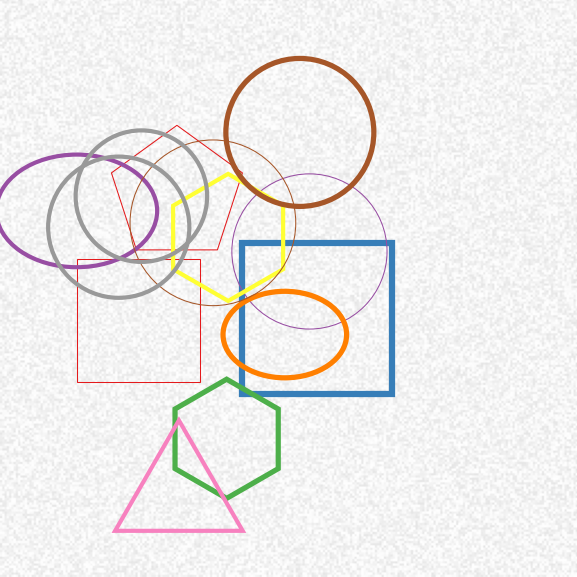[{"shape": "square", "thickness": 0.5, "radius": 0.53, "center": [0.24, 0.443]}, {"shape": "pentagon", "thickness": 0.5, "radius": 0.6, "center": [0.306, 0.663]}, {"shape": "square", "thickness": 3, "radius": 0.65, "center": [0.549, 0.448]}, {"shape": "hexagon", "thickness": 2.5, "radius": 0.52, "center": [0.392, 0.239]}, {"shape": "oval", "thickness": 2, "radius": 0.7, "center": [0.133, 0.634]}, {"shape": "circle", "thickness": 0.5, "radius": 0.67, "center": [0.536, 0.564]}, {"shape": "oval", "thickness": 2.5, "radius": 0.53, "center": [0.493, 0.42]}, {"shape": "hexagon", "thickness": 2, "radius": 0.55, "center": [0.395, 0.588]}, {"shape": "circle", "thickness": 2.5, "radius": 0.64, "center": [0.519, 0.77]}, {"shape": "circle", "thickness": 0.5, "radius": 0.72, "center": [0.369, 0.613]}, {"shape": "triangle", "thickness": 2, "radius": 0.64, "center": [0.31, 0.144]}, {"shape": "circle", "thickness": 2, "radius": 0.61, "center": [0.206, 0.606]}, {"shape": "circle", "thickness": 2, "radius": 0.57, "center": [0.245, 0.659]}]